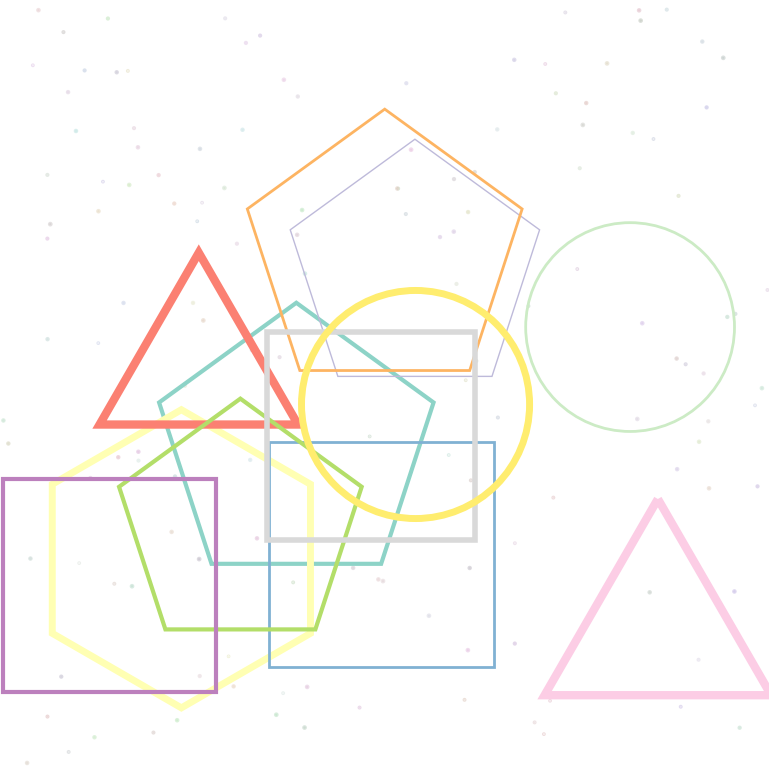[{"shape": "pentagon", "thickness": 1.5, "radius": 0.94, "center": [0.385, 0.419]}, {"shape": "hexagon", "thickness": 2.5, "radius": 0.97, "center": [0.236, 0.274]}, {"shape": "pentagon", "thickness": 0.5, "radius": 0.85, "center": [0.539, 0.649]}, {"shape": "triangle", "thickness": 3, "radius": 0.74, "center": [0.258, 0.523]}, {"shape": "square", "thickness": 1, "radius": 0.73, "center": [0.496, 0.28]}, {"shape": "pentagon", "thickness": 1, "radius": 0.94, "center": [0.5, 0.671]}, {"shape": "pentagon", "thickness": 1.5, "radius": 0.83, "center": [0.312, 0.317]}, {"shape": "triangle", "thickness": 3, "radius": 0.85, "center": [0.854, 0.182]}, {"shape": "square", "thickness": 2, "radius": 0.67, "center": [0.482, 0.434]}, {"shape": "square", "thickness": 1.5, "radius": 0.69, "center": [0.142, 0.24]}, {"shape": "circle", "thickness": 1, "radius": 0.68, "center": [0.818, 0.575]}, {"shape": "circle", "thickness": 2.5, "radius": 0.74, "center": [0.54, 0.475]}]